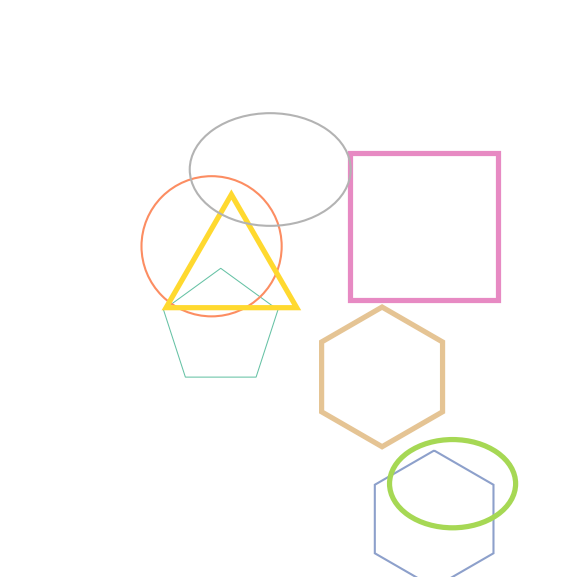[{"shape": "pentagon", "thickness": 0.5, "radius": 0.52, "center": [0.382, 0.43]}, {"shape": "circle", "thickness": 1, "radius": 0.61, "center": [0.366, 0.573]}, {"shape": "hexagon", "thickness": 1, "radius": 0.59, "center": [0.752, 0.1]}, {"shape": "square", "thickness": 2.5, "radius": 0.64, "center": [0.734, 0.607]}, {"shape": "oval", "thickness": 2.5, "radius": 0.55, "center": [0.784, 0.162]}, {"shape": "triangle", "thickness": 2.5, "radius": 0.65, "center": [0.401, 0.532]}, {"shape": "hexagon", "thickness": 2.5, "radius": 0.6, "center": [0.662, 0.347]}, {"shape": "oval", "thickness": 1, "radius": 0.7, "center": [0.468, 0.706]}]